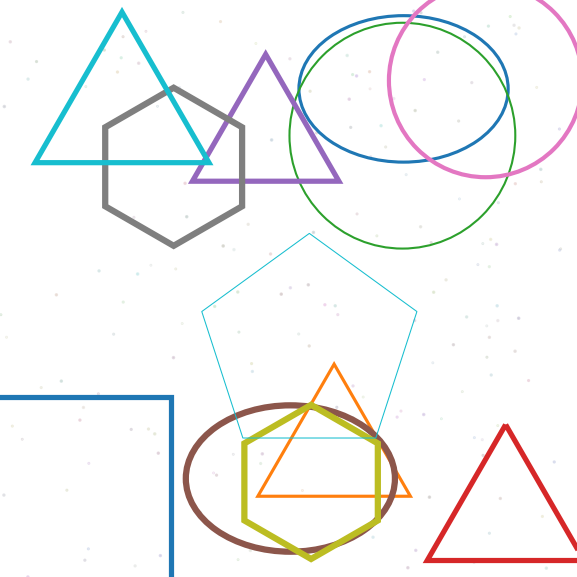[{"shape": "square", "thickness": 2.5, "radius": 0.82, "center": [0.132, 0.148]}, {"shape": "oval", "thickness": 1.5, "radius": 0.91, "center": [0.699, 0.845]}, {"shape": "triangle", "thickness": 1.5, "radius": 0.76, "center": [0.579, 0.216]}, {"shape": "circle", "thickness": 1, "radius": 0.98, "center": [0.697, 0.764]}, {"shape": "triangle", "thickness": 2.5, "radius": 0.78, "center": [0.876, 0.107]}, {"shape": "triangle", "thickness": 2.5, "radius": 0.73, "center": [0.46, 0.759]}, {"shape": "oval", "thickness": 3, "radius": 0.91, "center": [0.503, 0.171]}, {"shape": "circle", "thickness": 2, "radius": 0.84, "center": [0.841, 0.86]}, {"shape": "hexagon", "thickness": 3, "radius": 0.68, "center": [0.301, 0.71]}, {"shape": "hexagon", "thickness": 3, "radius": 0.67, "center": [0.539, 0.165]}, {"shape": "triangle", "thickness": 2.5, "radius": 0.87, "center": [0.211, 0.804]}, {"shape": "pentagon", "thickness": 0.5, "radius": 0.98, "center": [0.536, 0.399]}]